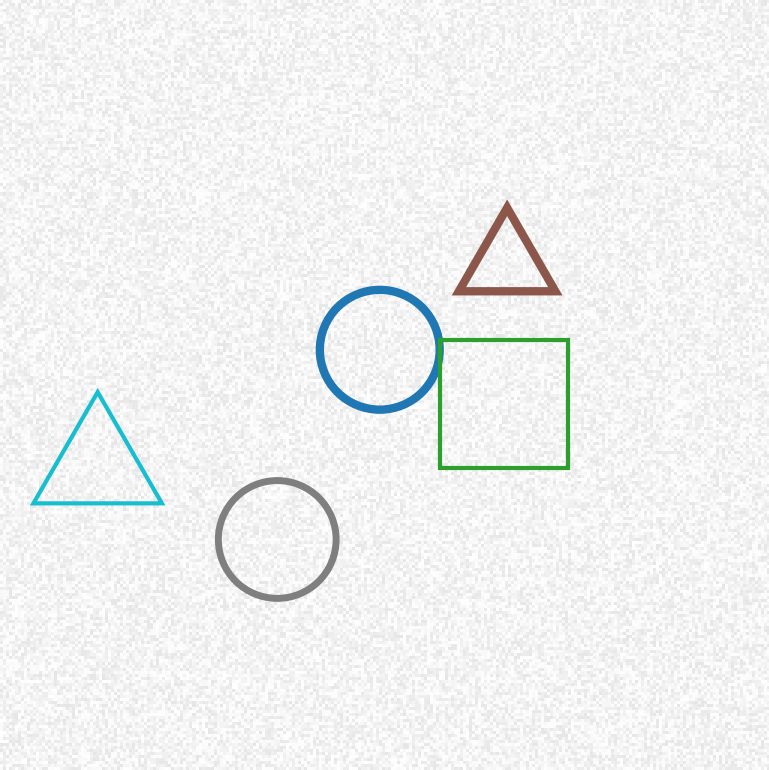[{"shape": "circle", "thickness": 3, "radius": 0.39, "center": [0.493, 0.546]}, {"shape": "square", "thickness": 1.5, "radius": 0.41, "center": [0.655, 0.475]}, {"shape": "triangle", "thickness": 3, "radius": 0.36, "center": [0.659, 0.658]}, {"shape": "circle", "thickness": 2.5, "radius": 0.38, "center": [0.36, 0.299]}, {"shape": "triangle", "thickness": 1.5, "radius": 0.48, "center": [0.127, 0.394]}]